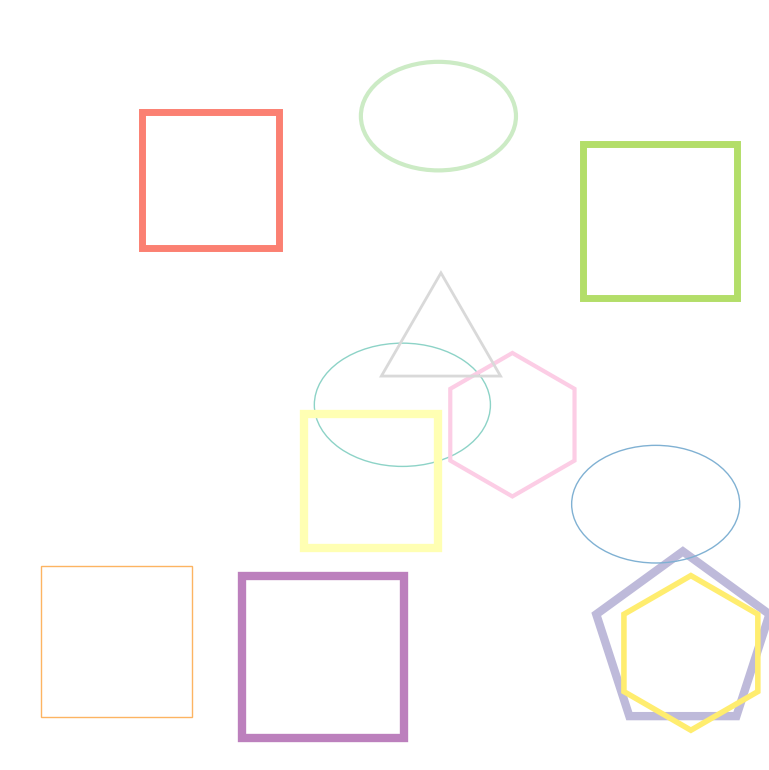[{"shape": "oval", "thickness": 0.5, "radius": 0.57, "center": [0.523, 0.474]}, {"shape": "square", "thickness": 3, "radius": 0.44, "center": [0.482, 0.375]}, {"shape": "pentagon", "thickness": 3, "radius": 0.59, "center": [0.887, 0.166]}, {"shape": "square", "thickness": 2.5, "radius": 0.44, "center": [0.273, 0.766]}, {"shape": "oval", "thickness": 0.5, "radius": 0.55, "center": [0.852, 0.345]}, {"shape": "square", "thickness": 0.5, "radius": 0.49, "center": [0.152, 0.167]}, {"shape": "square", "thickness": 2.5, "radius": 0.5, "center": [0.857, 0.713]}, {"shape": "hexagon", "thickness": 1.5, "radius": 0.47, "center": [0.665, 0.448]}, {"shape": "triangle", "thickness": 1, "radius": 0.45, "center": [0.573, 0.556]}, {"shape": "square", "thickness": 3, "radius": 0.53, "center": [0.42, 0.147]}, {"shape": "oval", "thickness": 1.5, "radius": 0.5, "center": [0.569, 0.849]}, {"shape": "hexagon", "thickness": 2, "radius": 0.5, "center": [0.897, 0.152]}]